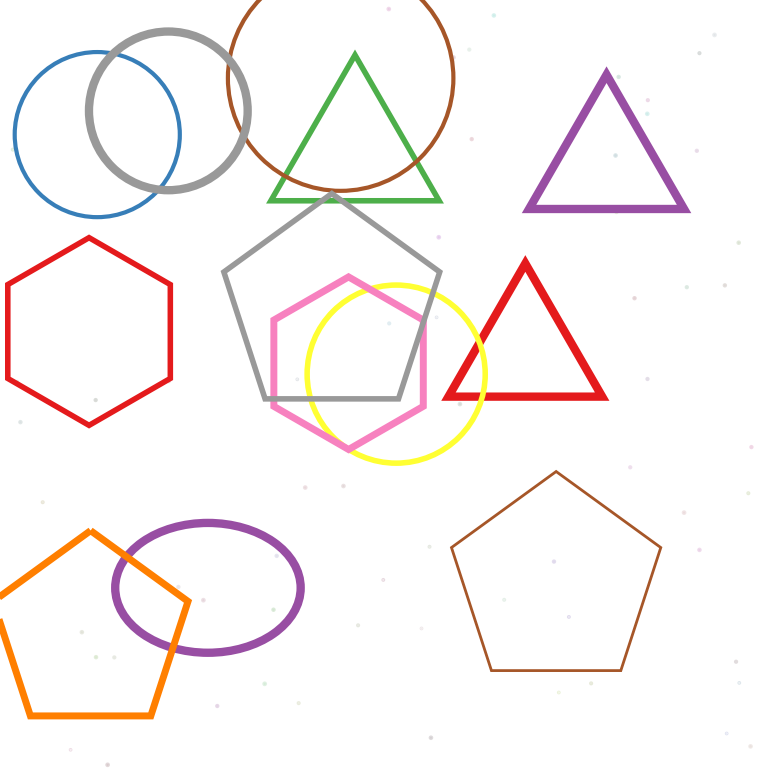[{"shape": "triangle", "thickness": 3, "radius": 0.58, "center": [0.682, 0.543]}, {"shape": "hexagon", "thickness": 2, "radius": 0.61, "center": [0.116, 0.569]}, {"shape": "circle", "thickness": 1.5, "radius": 0.54, "center": [0.126, 0.825]}, {"shape": "triangle", "thickness": 2, "radius": 0.63, "center": [0.461, 0.802]}, {"shape": "oval", "thickness": 3, "radius": 0.6, "center": [0.27, 0.237]}, {"shape": "triangle", "thickness": 3, "radius": 0.58, "center": [0.788, 0.787]}, {"shape": "pentagon", "thickness": 2.5, "radius": 0.67, "center": [0.118, 0.178]}, {"shape": "circle", "thickness": 2, "radius": 0.58, "center": [0.515, 0.514]}, {"shape": "circle", "thickness": 1.5, "radius": 0.73, "center": [0.442, 0.899]}, {"shape": "pentagon", "thickness": 1, "radius": 0.71, "center": [0.722, 0.245]}, {"shape": "hexagon", "thickness": 2.5, "radius": 0.56, "center": [0.453, 0.528]}, {"shape": "pentagon", "thickness": 2, "radius": 0.74, "center": [0.431, 0.601]}, {"shape": "circle", "thickness": 3, "radius": 0.52, "center": [0.219, 0.856]}]